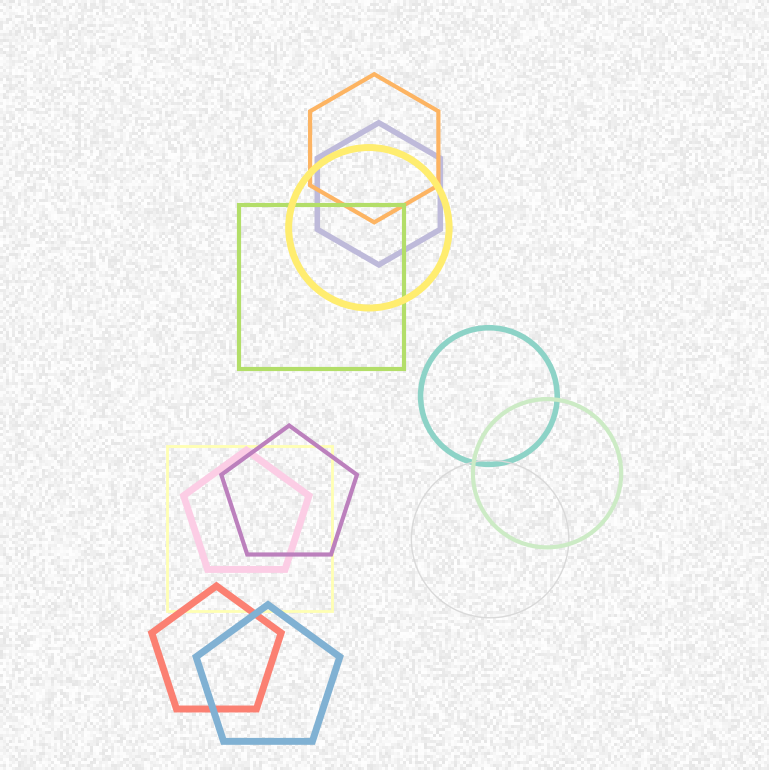[{"shape": "circle", "thickness": 2, "radius": 0.44, "center": [0.635, 0.486]}, {"shape": "square", "thickness": 1, "radius": 0.54, "center": [0.324, 0.313]}, {"shape": "hexagon", "thickness": 2, "radius": 0.46, "center": [0.492, 0.748]}, {"shape": "pentagon", "thickness": 2.5, "radius": 0.44, "center": [0.281, 0.151]}, {"shape": "pentagon", "thickness": 2.5, "radius": 0.49, "center": [0.348, 0.117]}, {"shape": "hexagon", "thickness": 1.5, "radius": 0.48, "center": [0.486, 0.807]}, {"shape": "square", "thickness": 1.5, "radius": 0.53, "center": [0.417, 0.627]}, {"shape": "pentagon", "thickness": 2.5, "radius": 0.43, "center": [0.32, 0.33]}, {"shape": "circle", "thickness": 0.5, "radius": 0.51, "center": [0.636, 0.3]}, {"shape": "pentagon", "thickness": 1.5, "radius": 0.46, "center": [0.376, 0.355]}, {"shape": "circle", "thickness": 1.5, "radius": 0.48, "center": [0.71, 0.385]}, {"shape": "circle", "thickness": 2.5, "radius": 0.52, "center": [0.479, 0.704]}]